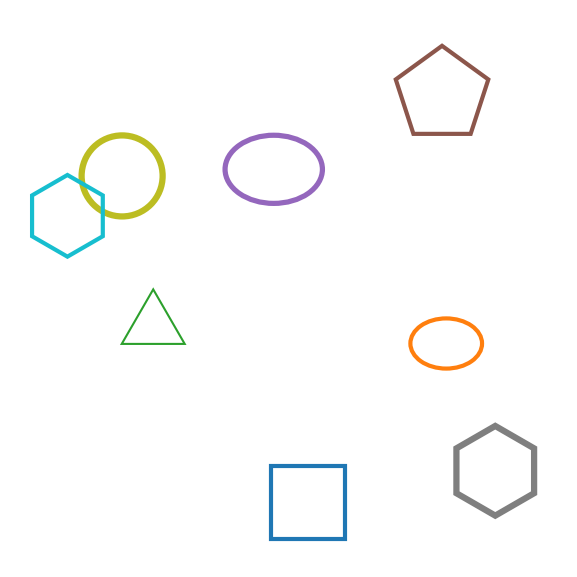[{"shape": "square", "thickness": 2, "radius": 0.32, "center": [0.533, 0.129]}, {"shape": "oval", "thickness": 2, "radius": 0.31, "center": [0.773, 0.404]}, {"shape": "triangle", "thickness": 1, "radius": 0.31, "center": [0.265, 0.435]}, {"shape": "oval", "thickness": 2.5, "radius": 0.42, "center": [0.474, 0.706]}, {"shape": "pentagon", "thickness": 2, "radius": 0.42, "center": [0.765, 0.836]}, {"shape": "hexagon", "thickness": 3, "radius": 0.39, "center": [0.858, 0.184]}, {"shape": "circle", "thickness": 3, "radius": 0.35, "center": [0.211, 0.695]}, {"shape": "hexagon", "thickness": 2, "radius": 0.35, "center": [0.117, 0.625]}]